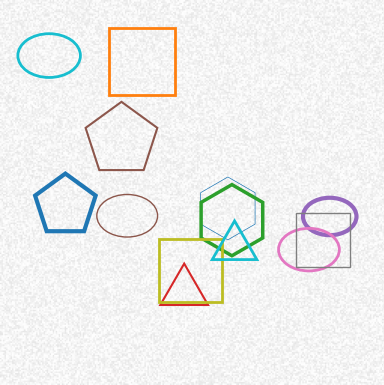[{"shape": "pentagon", "thickness": 3, "radius": 0.41, "center": [0.17, 0.466]}, {"shape": "hexagon", "thickness": 0.5, "radius": 0.41, "center": [0.592, 0.459]}, {"shape": "square", "thickness": 2, "radius": 0.43, "center": [0.368, 0.84]}, {"shape": "hexagon", "thickness": 2.5, "radius": 0.46, "center": [0.602, 0.428]}, {"shape": "triangle", "thickness": 1.5, "radius": 0.36, "center": [0.478, 0.244]}, {"shape": "oval", "thickness": 3, "radius": 0.35, "center": [0.856, 0.438]}, {"shape": "pentagon", "thickness": 1.5, "radius": 0.49, "center": [0.316, 0.637]}, {"shape": "oval", "thickness": 1, "radius": 0.39, "center": [0.33, 0.44]}, {"shape": "oval", "thickness": 2, "radius": 0.39, "center": [0.802, 0.352]}, {"shape": "square", "thickness": 1, "radius": 0.35, "center": [0.839, 0.376]}, {"shape": "square", "thickness": 2, "radius": 0.41, "center": [0.494, 0.296]}, {"shape": "triangle", "thickness": 2, "radius": 0.33, "center": [0.609, 0.359]}, {"shape": "oval", "thickness": 2, "radius": 0.41, "center": [0.128, 0.856]}]